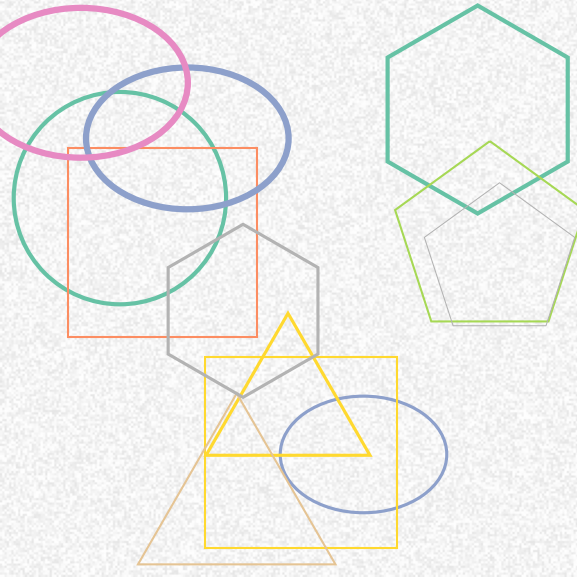[{"shape": "circle", "thickness": 2, "radius": 0.92, "center": [0.208, 0.656]}, {"shape": "hexagon", "thickness": 2, "radius": 0.9, "center": [0.827, 0.809]}, {"shape": "square", "thickness": 1, "radius": 0.82, "center": [0.282, 0.578]}, {"shape": "oval", "thickness": 3, "radius": 0.88, "center": [0.324, 0.759]}, {"shape": "oval", "thickness": 1.5, "radius": 0.72, "center": [0.629, 0.212]}, {"shape": "oval", "thickness": 3, "radius": 0.93, "center": [0.14, 0.856]}, {"shape": "pentagon", "thickness": 1, "radius": 0.86, "center": [0.848, 0.582]}, {"shape": "triangle", "thickness": 1.5, "radius": 0.82, "center": [0.499, 0.293]}, {"shape": "square", "thickness": 1, "radius": 0.83, "center": [0.521, 0.215]}, {"shape": "triangle", "thickness": 1, "radius": 0.99, "center": [0.41, 0.121]}, {"shape": "hexagon", "thickness": 1.5, "radius": 0.75, "center": [0.421, 0.461]}, {"shape": "pentagon", "thickness": 0.5, "radius": 0.68, "center": [0.865, 0.546]}]